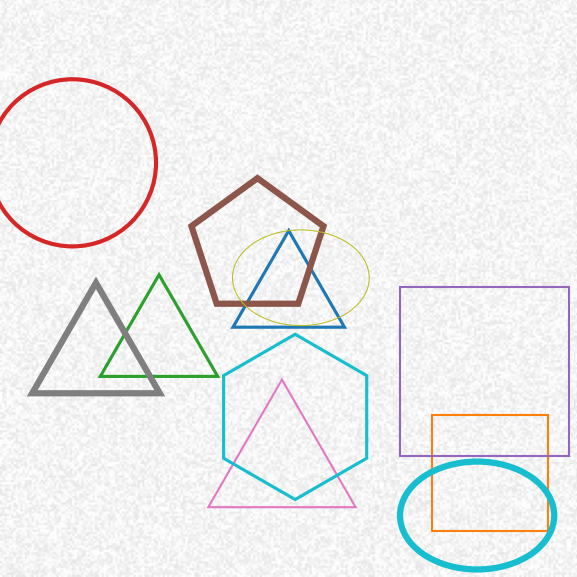[{"shape": "triangle", "thickness": 1.5, "radius": 0.56, "center": [0.5, 0.488]}, {"shape": "square", "thickness": 1, "radius": 0.5, "center": [0.848, 0.18]}, {"shape": "triangle", "thickness": 1.5, "radius": 0.59, "center": [0.275, 0.406]}, {"shape": "circle", "thickness": 2, "radius": 0.72, "center": [0.125, 0.717]}, {"shape": "square", "thickness": 1, "radius": 0.73, "center": [0.839, 0.356]}, {"shape": "pentagon", "thickness": 3, "radius": 0.6, "center": [0.446, 0.57]}, {"shape": "triangle", "thickness": 1, "radius": 0.74, "center": [0.488, 0.195]}, {"shape": "triangle", "thickness": 3, "radius": 0.64, "center": [0.166, 0.382]}, {"shape": "oval", "thickness": 0.5, "radius": 0.59, "center": [0.521, 0.518]}, {"shape": "hexagon", "thickness": 1.5, "radius": 0.72, "center": [0.511, 0.277]}, {"shape": "oval", "thickness": 3, "radius": 0.67, "center": [0.826, 0.106]}]